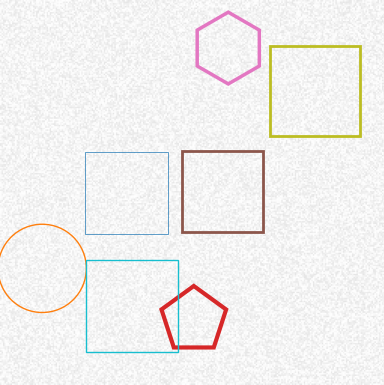[{"shape": "square", "thickness": 0.5, "radius": 0.53, "center": [0.328, 0.498]}, {"shape": "circle", "thickness": 1, "radius": 0.57, "center": [0.11, 0.303]}, {"shape": "pentagon", "thickness": 3, "radius": 0.44, "center": [0.503, 0.169]}, {"shape": "square", "thickness": 2, "radius": 0.53, "center": [0.577, 0.503]}, {"shape": "hexagon", "thickness": 2.5, "radius": 0.47, "center": [0.593, 0.875]}, {"shape": "square", "thickness": 2, "radius": 0.58, "center": [0.819, 0.763]}, {"shape": "square", "thickness": 1, "radius": 0.6, "center": [0.344, 0.205]}]